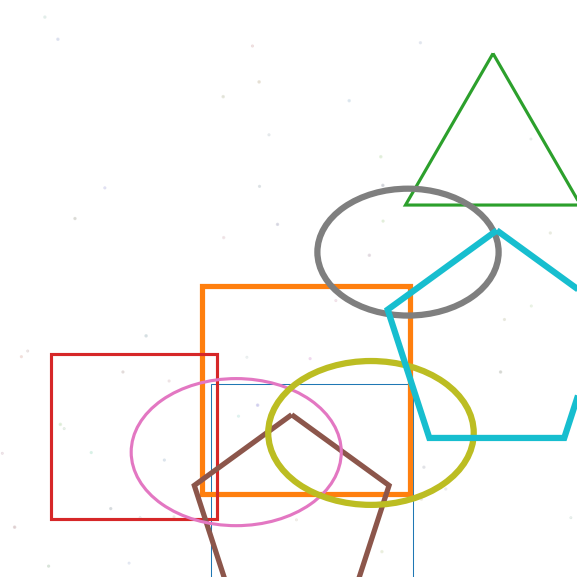[{"shape": "square", "thickness": 0.5, "radius": 0.88, "center": [0.541, 0.159]}, {"shape": "square", "thickness": 2.5, "radius": 0.9, "center": [0.53, 0.324]}, {"shape": "triangle", "thickness": 1.5, "radius": 0.87, "center": [0.854, 0.732]}, {"shape": "square", "thickness": 1.5, "radius": 0.72, "center": [0.232, 0.243]}, {"shape": "pentagon", "thickness": 2.5, "radius": 0.89, "center": [0.505, 0.104]}, {"shape": "oval", "thickness": 1.5, "radius": 0.91, "center": [0.409, 0.216]}, {"shape": "oval", "thickness": 3, "radius": 0.78, "center": [0.706, 0.563]}, {"shape": "oval", "thickness": 3, "radius": 0.89, "center": [0.642, 0.249]}, {"shape": "pentagon", "thickness": 3, "radius": 0.99, "center": [0.86, 0.402]}]